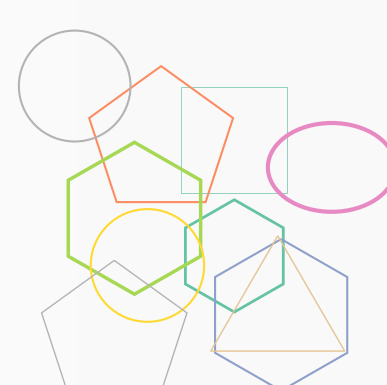[{"shape": "hexagon", "thickness": 2, "radius": 0.73, "center": [0.605, 0.335]}, {"shape": "square", "thickness": 0.5, "radius": 0.69, "center": [0.605, 0.636]}, {"shape": "pentagon", "thickness": 1.5, "radius": 0.98, "center": [0.416, 0.633]}, {"shape": "hexagon", "thickness": 1.5, "radius": 0.98, "center": [0.726, 0.182]}, {"shape": "oval", "thickness": 3, "radius": 0.82, "center": [0.856, 0.565]}, {"shape": "hexagon", "thickness": 2.5, "radius": 0.99, "center": [0.347, 0.433]}, {"shape": "circle", "thickness": 1.5, "radius": 0.73, "center": [0.381, 0.31]}, {"shape": "triangle", "thickness": 1, "radius": 1.0, "center": [0.717, 0.188]}, {"shape": "circle", "thickness": 1.5, "radius": 0.72, "center": [0.193, 0.777]}, {"shape": "pentagon", "thickness": 1, "radius": 0.99, "center": [0.295, 0.126]}]